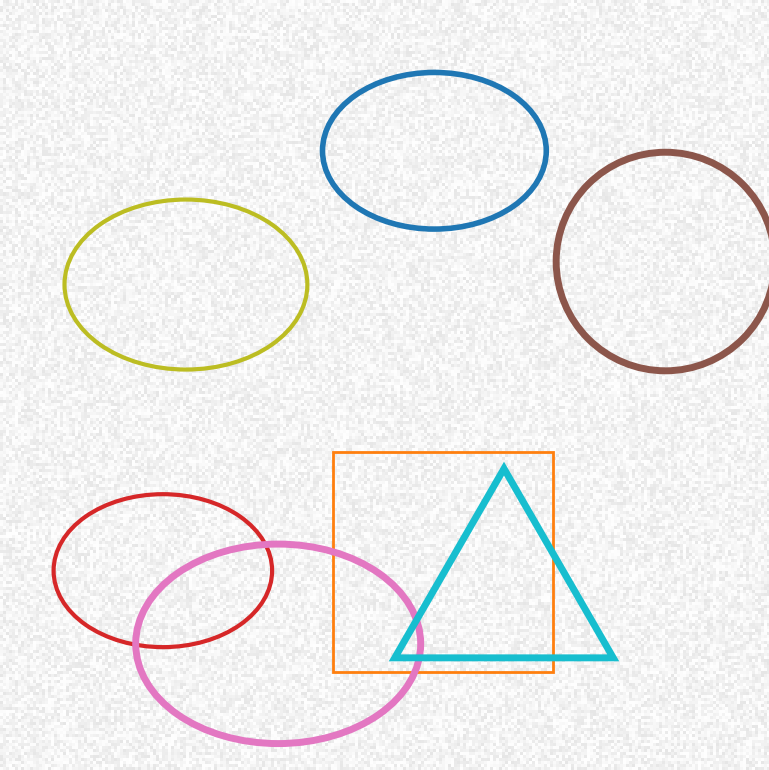[{"shape": "oval", "thickness": 2, "radius": 0.73, "center": [0.564, 0.804]}, {"shape": "square", "thickness": 1, "radius": 0.71, "center": [0.575, 0.27]}, {"shape": "oval", "thickness": 1.5, "radius": 0.71, "center": [0.212, 0.259]}, {"shape": "circle", "thickness": 2.5, "radius": 0.71, "center": [0.864, 0.66]}, {"shape": "oval", "thickness": 2.5, "radius": 0.93, "center": [0.361, 0.164]}, {"shape": "oval", "thickness": 1.5, "radius": 0.79, "center": [0.241, 0.63]}, {"shape": "triangle", "thickness": 2.5, "radius": 0.82, "center": [0.655, 0.228]}]